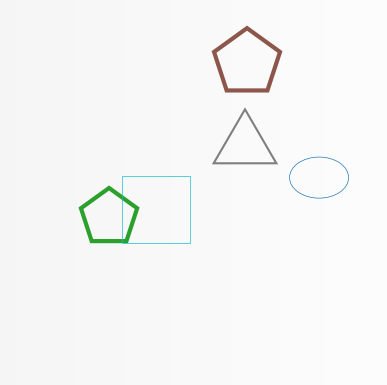[{"shape": "oval", "thickness": 0.5, "radius": 0.38, "center": [0.823, 0.539]}, {"shape": "pentagon", "thickness": 3, "radius": 0.38, "center": [0.281, 0.435]}, {"shape": "pentagon", "thickness": 3, "radius": 0.45, "center": [0.637, 0.837]}, {"shape": "triangle", "thickness": 1.5, "radius": 0.47, "center": [0.632, 0.623]}, {"shape": "square", "thickness": 0.5, "radius": 0.44, "center": [0.402, 0.456]}]